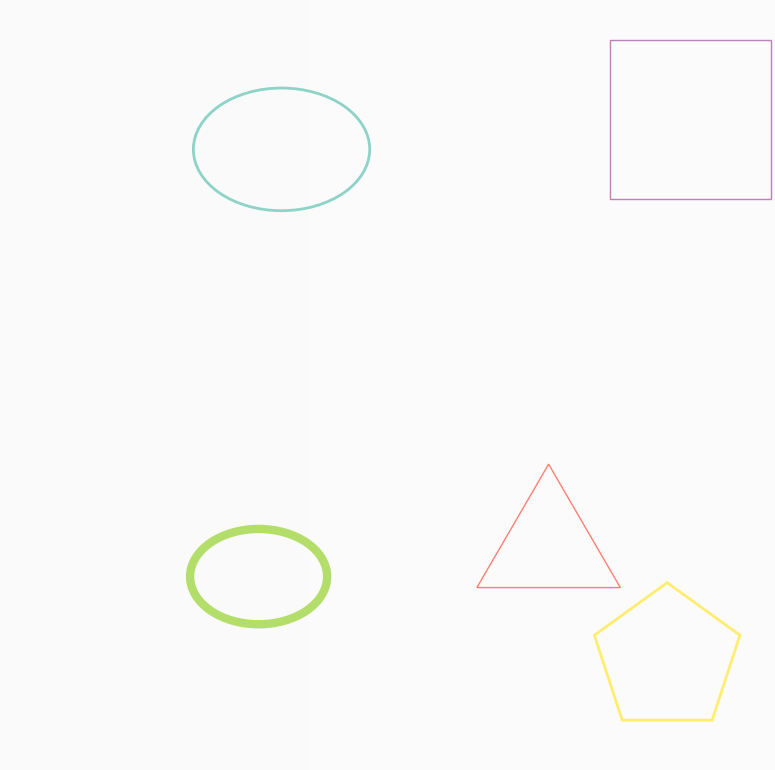[{"shape": "oval", "thickness": 1, "radius": 0.57, "center": [0.363, 0.806]}, {"shape": "triangle", "thickness": 0.5, "radius": 0.53, "center": [0.708, 0.29]}, {"shape": "oval", "thickness": 3, "radius": 0.44, "center": [0.334, 0.251]}, {"shape": "square", "thickness": 0.5, "radius": 0.52, "center": [0.891, 0.844]}, {"shape": "pentagon", "thickness": 1, "radius": 0.49, "center": [0.861, 0.145]}]